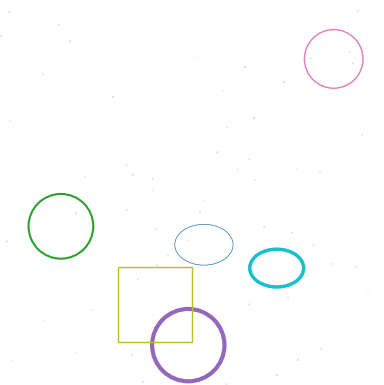[{"shape": "oval", "thickness": 0.5, "radius": 0.38, "center": [0.53, 0.364]}, {"shape": "circle", "thickness": 1.5, "radius": 0.42, "center": [0.158, 0.412]}, {"shape": "circle", "thickness": 3, "radius": 0.47, "center": [0.489, 0.104]}, {"shape": "circle", "thickness": 1, "radius": 0.38, "center": [0.867, 0.847]}, {"shape": "square", "thickness": 1, "radius": 0.48, "center": [0.402, 0.209]}, {"shape": "oval", "thickness": 2.5, "radius": 0.35, "center": [0.719, 0.304]}]